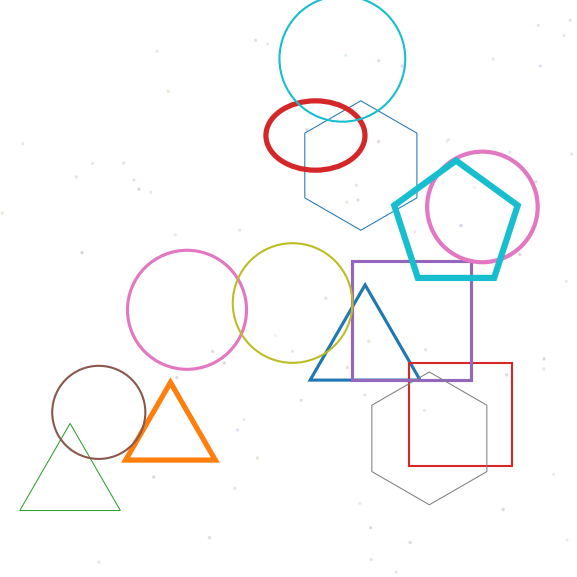[{"shape": "triangle", "thickness": 1.5, "radius": 0.55, "center": [0.632, 0.396]}, {"shape": "hexagon", "thickness": 0.5, "radius": 0.56, "center": [0.625, 0.713]}, {"shape": "triangle", "thickness": 2.5, "radius": 0.45, "center": [0.295, 0.247]}, {"shape": "triangle", "thickness": 0.5, "radius": 0.5, "center": [0.121, 0.165]}, {"shape": "square", "thickness": 1, "radius": 0.45, "center": [0.797, 0.281]}, {"shape": "oval", "thickness": 2.5, "radius": 0.43, "center": [0.546, 0.764]}, {"shape": "square", "thickness": 1.5, "radius": 0.52, "center": [0.713, 0.444]}, {"shape": "circle", "thickness": 1, "radius": 0.4, "center": [0.171, 0.285]}, {"shape": "circle", "thickness": 2, "radius": 0.48, "center": [0.835, 0.641]}, {"shape": "circle", "thickness": 1.5, "radius": 0.52, "center": [0.324, 0.463]}, {"shape": "hexagon", "thickness": 0.5, "radius": 0.57, "center": [0.743, 0.24]}, {"shape": "circle", "thickness": 1, "radius": 0.52, "center": [0.507, 0.474]}, {"shape": "circle", "thickness": 1, "radius": 0.54, "center": [0.593, 0.897]}, {"shape": "pentagon", "thickness": 3, "radius": 0.56, "center": [0.79, 0.609]}]